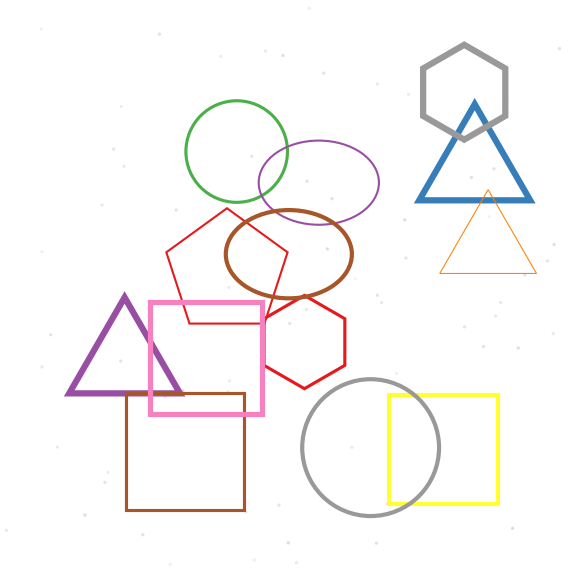[{"shape": "pentagon", "thickness": 1, "radius": 0.55, "center": [0.393, 0.528]}, {"shape": "hexagon", "thickness": 1.5, "radius": 0.4, "center": [0.527, 0.407]}, {"shape": "triangle", "thickness": 3, "radius": 0.55, "center": [0.822, 0.708]}, {"shape": "circle", "thickness": 1.5, "radius": 0.44, "center": [0.41, 0.737]}, {"shape": "triangle", "thickness": 3, "radius": 0.55, "center": [0.216, 0.373]}, {"shape": "oval", "thickness": 1, "radius": 0.52, "center": [0.552, 0.683]}, {"shape": "triangle", "thickness": 0.5, "radius": 0.48, "center": [0.845, 0.574]}, {"shape": "square", "thickness": 2, "radius": 0.47, "center": [0.768, 0.221]}, {"shape": "oval", "thickness": 2, "radius": 0.55, "center": [0.5, 0.559]}, {"shape": "square", "thickness": 1.5, "radius": 0.51, "center": [0.32, 0.217]}, {"shape": "square", "thickness": 2.5, "radius": 0.49, "center": [0.357, 0.379]}, {"shape": "circle", "thickness": 2, "radius": 0.59, "center": [0.642, 0.224]}, {"shape": "hexagon", "thickness": 3, "radius": 0.41, "center": [0.804, 0.839]}]